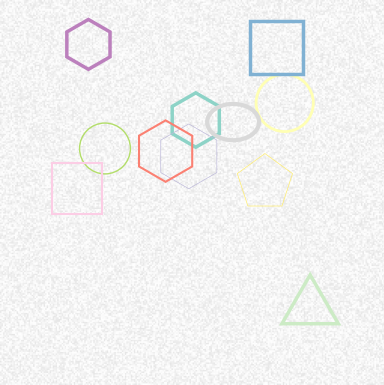[{"shape": "hexagon", "thickness": 2.5, "radius": 0.35, "center": [0.508, 0.688]}, {"shape": "circle", "thickness": 2, "radius": 0.37, "center": [0.74, 0.733]}, {"shape": "hexagon", "thickness": 0.5, "radius": 0.42, "center": [0.49, 0.594]}, {"shape": "hexagon", "thickness": 1.5, "radius": 0.4, "center": [0.43, 0.608]}, {"shape": "square", "thickness": 2.5, "radius": 0.35, "center": [0.718, 0.877]}, {"shape": "circle", "thickness": 1, "radius": 0.33, "center": [0.273, 0.614]}, {"shape": "square", "thickness": 1.5, "radius": 0.33, "center": [0.2, 0.51]}, {"shape": "oval", "thickness": 3, "radius": 0.34, "center": [0.605, 0.683]}, {"shape": "hexagon", "thickness": 2.5, "radius": 0.32, "center": [0.23, 0.885]}, {"shape": "triangle", "thickness": 2.5, "radius": 0.42, "center": [0.806, 0.201]}, {"shape": "pentagon", "thickness": 0.5, "radius": 0.38, "center": [0.688, 0.526]}]